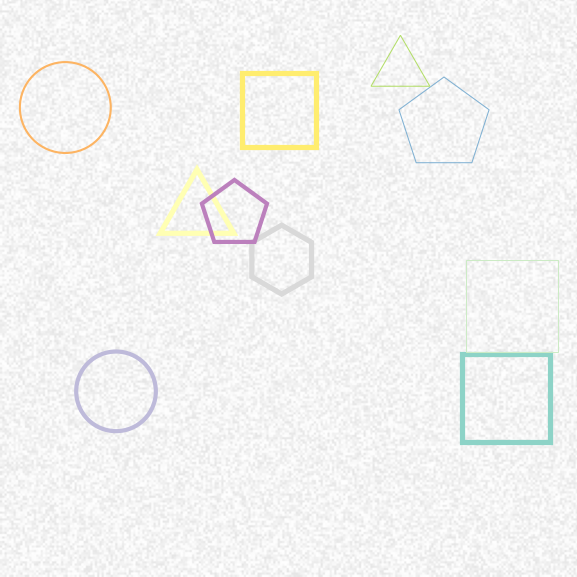[{"shape": "square", "thickness": 2.5, "radius": 0.38, "center": [0.876, 0.31]}, {"shape": "triangle", "thickness": 2.5, "radius": 0.37, "center": [0.341, 0.632]}, {"shape": "circle", "thickness": 2, "radius": 0.34, "center": [0.201, 0.321]}, {"shape": "pentagon", "thickness": 0.5, "radius": 0.41, "center": [0.769, 0.784]}, {"shape": "circle", "thickness": 1, "radius": 0.39, "center": [0.113, 0.813]}, {"shape": "triangle", "thickness": 0.5, "radius": 0.29, "center": [0.693, 0.879]}, {"shape": "hexagon", "thickness": 2.5, "radius": 0.3, "center": [0.488, 0.55]}, {"shape": "pentagon", "thickness": 2, "radius": 0.3, "center": [0.406, 0.628]}, {"shape": "square", "thickness": 0.5, "radius": 0.4, "center": [0.887, 0.469]}, {"shape": "square", "thickness": 2.5, "radius": 0.32, "center": [0.483, 0.808]}]